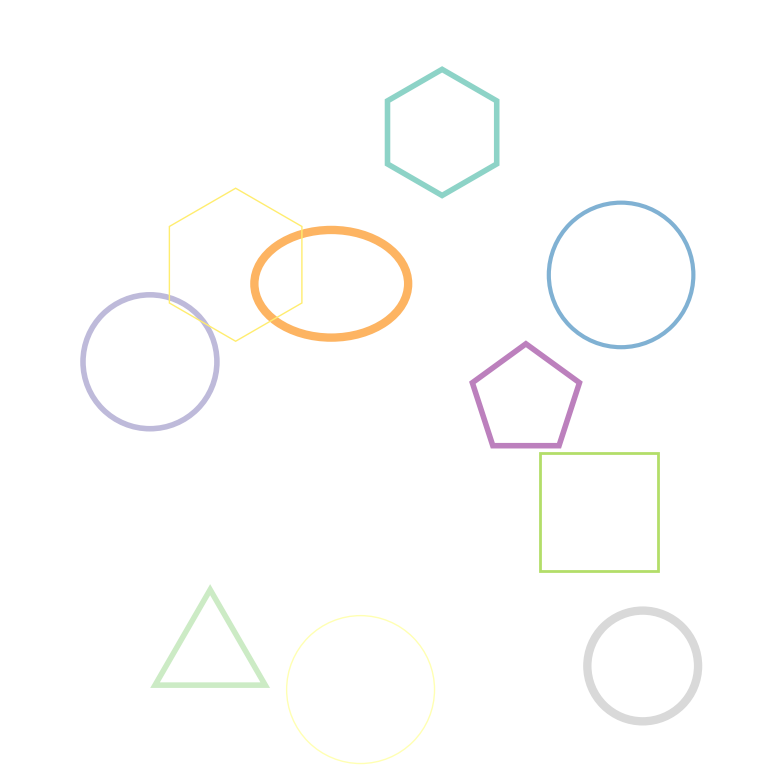[{"shape": "hexagon", "thickness": 2, "radius": 0.41, "center": [0.574, 0.828]}, {"shape": "circle", "thickness": 0.5, "radius": 0.48, "center": [0.468, 0.104]}, {"shape": "circle", "thickness": 2, "radius": 0.43, "center": [0.195, 0.53]}, {"shape": "circle", "thickness": 1.5, "radius": 0.47, "center": [0.807, 0.643]}, {"shape": "oval", "thickness": 3, "radius": 0.5, "center": [0.43, 0.631]}, {"shape": "square", "thickness": 1, "radius": 0.38, "center": [0.778, 0.335]}, {"shape": "circle", "thickness": 3, "radius": 0.36, "center": [0.835, 0.135]}, {"shape": "pentagon", "thickness": 2, "radius": 0.37, "center": [0.683, 0.48]}, {"shape": "triangle", "thickness": 2, "radius": 0.41, "center": [0.273, 0.152]}, {"shape": "hexagon", "thickness": 0.5, "radius": 0.5, "center": [0.306, 0.656]}]